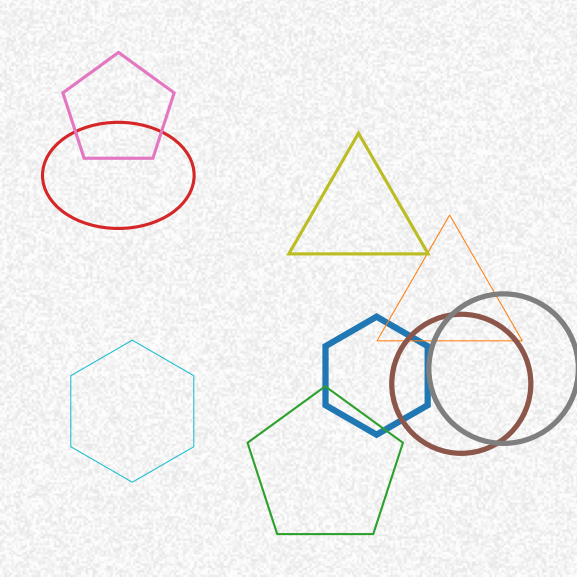[{"shape": "hexagon", "thickness": 3, "radius": 0.51, "center": [0.652, 0.349]}, {"shape": "triangle", "thickness": 0.5, "radius": 0.73, "center": [0.779, 0.482]}, {"shape": "pentagon", "thickness": 1, "radius": 0.71, "center": [0.563, 0.189]}, {"shape": "oval", "thickness": 1.5, "radius": 0.66, "center": [0.205, 0.695]}, {"shape": "circle", "thickness": 2.5, "radius": 0.6, "center": [0.799, 0.335]}, {"shape": "pentagon", "thickness": 1.5, "radius": 0.51, "center": [0.205, 0.807]}, {"shape": "circle", "thickness": 2.5, "radius": 0.65, "center": [0.872, 0.361]}, {"shape": "triangle", "thickness": 1.5, "radius": 0.7, "center": [0.621, 0.629]}, {"shape": "hexagon", "thickness": 0.5, "radius": 0.61, "center": [0.229, 0.287]}]